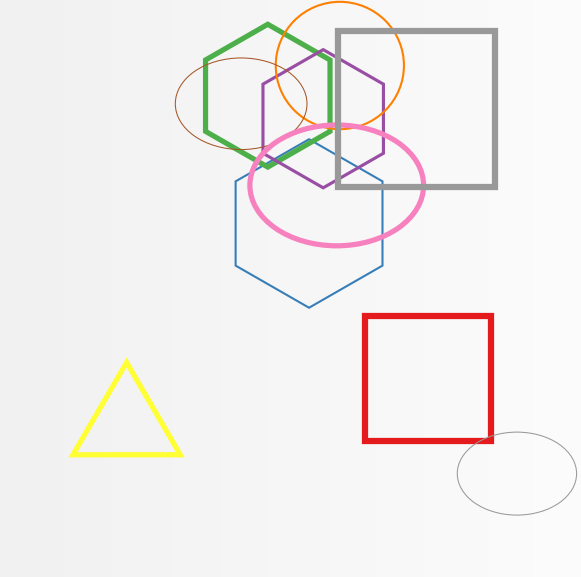[{"shape": "square", "thickness": 3, "radius": 0.54, "center": [0.736, 0.344]}, {"shape": "hexagon", "thickness": 1, "radius": 0.73, "center": [0.532, 0.612]}, {"shape": "hexagon", "thickness": 2.5, "radius": 0.62, "center": [0.461, 0.833]}, {"shape": "hexagon", "thickness": 1.5, "radius": 0.6, "center": [0.556, 0.794]}, {"shape": "circle", "thickness": 1, "radius": 0.55, "center": [0.585, 0.886]}, {"shape": "triangle", "thickness": 2.5, "radius": 0.53, "center": [0.218, 0.265]}, {"shape": "oval", "thickness": 0.5, "radius": 0.57, "center": [0.415, 0.819]}, {"shape": "oval", "thickness": 2.5, "radius": 0.75, "center": [0.579, 0.678]}, {"shape": "oval", "thickness": 0.5, "radius": 0.51, "center": [0.889, 0.179]}, {"shape": "square", "thickness": 3, "radius": 0.68, "center": [0.717, 0.811]}]